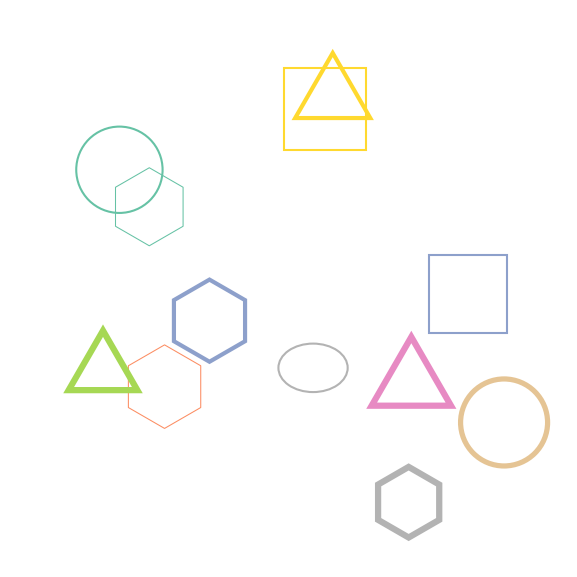[{"shape": "hexagon", "thickness": 0.5, "radius": 0.34, "center": [0.259, 0.641]}, {"shape": "circle", "thickness": 1, "radius": 0.37, "center": [0.207, 0.705]}, {"shape": "hexagon", "thickness": 0.5, "radius": 0.36, "center": [0.285, 0.33]}, {"shape": "hexagon", "thickness": 2, "radius": 0.36, "center": [0.363, 0.444]}, {"shape": "square", "thickness": 1, "radius": 0.34, "center": [0.811, 0.49]}, {"shape": "triangle", "thickness": 3, "radius": 0.4, "center": [0.712, 0.336]}, {"shape": "triangle", "thickness": 3, "radius": 0.34, "center": [0.178, 0.358]}, {"shape": "triangle", "thickness": 2, "radius": 0.38, "center": [0.576, 0.832]}, {"shape": "square", "thickness": 1, "radius": 0.36, "center": [0.562, 0.81]}, {"shape": "circle", "thickness": 2.5, "radius": 0.38, "center": [0.873, 0.268]}, {"shape": "hexagon", "thickness": 3, "radius": 0.31, "center": [0.708, 0.13]}, {"shape": "oval", "thickness": 1, "radius": 0.3, "center": [0.542, 0.362]}]